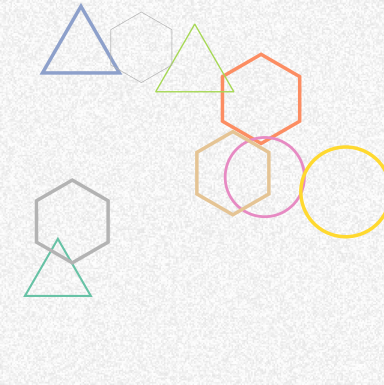[{"shape": "triangle", "thickness": 1.5, "radius": 0.49, "center": [0.15, 0.281]}, {"shape": "hexagon", "thickness": 2.5, "radius": 0.58, "center": [0.678, 0.743]}, {"shape": "triangle", "thickness": 2.5, "radius": 0.58, "center": [0.21, 0.868]}, {"shape": "circle", "thickness": 2, "radius": 0.51, "center": [0.688, 0.54]}, {"shape": "triangle", "thickness": 1, "radius": 0.59, "center": [0.506, 0.82]}, {"shape": "circle", "thickness": 2.5, "radius": 0.58, "center": [0.898, 0.502]}, {"shape": "hexagon", "thickness": 2.5, "radius": 0.54, "center": [0.605, 0.55]}, {"shape": "hexagon", "thickness": 2.5, "radius": 0.54, "center": [0.188, 0.425]}, {"shape": "hexagon", "thickness": 0.5, "radius": 0.46, "center": [0.367, 0.877]}]